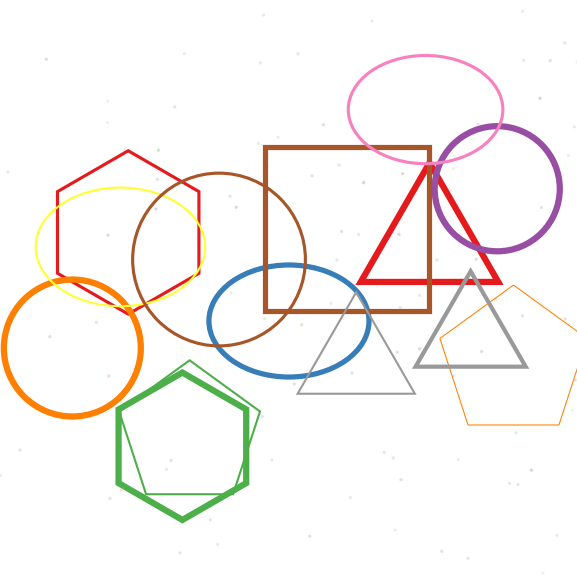[{"shape": "hexagon", "thickness": 1.5, "radius": 0.71, "center": [0.222, 0.597]}, {"shape": "triangle", "thickness": 3, "radius": 0.69, "center": [0.744, 0.58]}, {"shape": "oval", "thickness": 2.5, "radius": 0.69, "center": [0.5, 0.443]}, {"shape": "pentagon", "thickness": 1, "radius": 0.64, "center": [0.328, 0.247]}, {"shape": "hexagon", "thickness": 3, "radius": 0.64, "center": [0.316, 0.226]}, {"shape": "circle", "thickness": 3, "radius": 0.54, "center": [0.861, 0.672]}, {"shape": "circle", "thickness": 3, "radius": 0.59, "center": [0.125, 0.397]}, {"shape": "pentagon", "thickness": 0.5, "radius": 0.67, "center": [0.889, 0.372]}, {"shape": "oval", "thickness": 1, "radius": 0.73, "center": [0.209, 0.572]}, {"shape": "circle", "thickness": 1.5, "radius": 0.75, "center": [0.379, 0.55]}, {"shape": "square", "thickness": 2.5, "radius": 0.71, "center": [0.601, 0.603]}, {"shape": "oval", "thickness": 1.5, "radius": 0.67, "center": [0.737, 0.809]}, {"shape": "triangle", "thickness": 1, "radius": 0.59, "center": [0.617, 0.376]}, {"shape": "triangle", "thickness": 2, "radius": 0.55, "center": [0.815, 0.419]}]